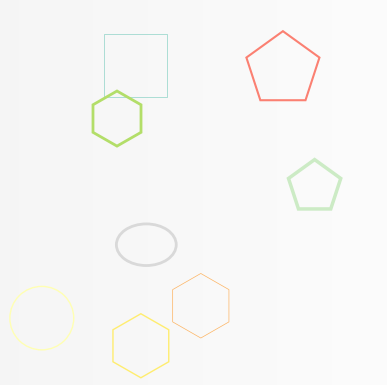[{"shape": "square", "thickness": 0.5, "radius": 0.41, "center": [0.35, 0.829]}, {"shape": "circle", "thickness": 1, "radius": 0.41, "center": [0.108, 0.174]}, {"shape": "pentagon", "thickness": 1.5, "radius": 0.5, "center": [0.73, 0.82]}, {"shape": "hexagon", "thickness": 0.5, "radius": 0.42, "center": [0.518, 0.206]}, {"shape": "hexagon", "thickness": 2, "radius": 0.36, "center": [0.302, 0.692]}, {"shape": "oval", "thickness": 2, "radius": 0.39, "center": [0.378, 0.364]}, {"shape": "pentagon", "thickness": 2.5, "radius": 0.35, "center": [0.812, 0.515]}, {"shape": "hexagon", "thickness": 1, "radius": 0.42, "center": [0.364, 0.102]}]